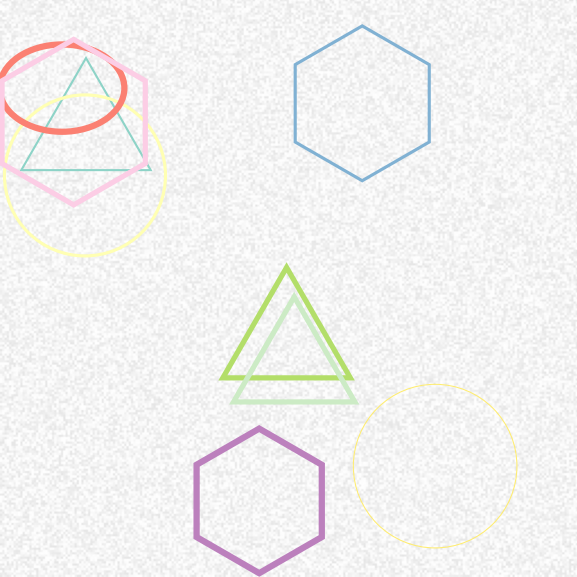[{"shape": "triangle", "thickness": 1, "radius": 0.65, "center": [0.149, 0.769]}, {"shape": "circle", "thickness": 1.5, "radius": 0.7, "center": [0.147, 0.695]}, {"shape": "oval", "thickness": 3, "radius": 0.54, "center": [0.107, 0.847]}, {"shape": "hexagon", "thickness": 1.5, "radius": 0.67, "center": [0.627, 0.82]}, {"shape": "triangle", "thickness": 2.5, "radius": 0.64, "center": [0.496, 0.409]}, {"shape": "hexagon", "thickness": 2.5, "radius": 0.72, "center": [0.128, 0.788]}, {"shape": "hexagon", "thickness": 3, "radius": 0.63, "center": [0.449, 0.132]}, {"shape": "triangle", "thickness": 2.5, "radius": 0.61, "center": [0.509, 0.364]}, {"shape": "circle", "thickness": 0.5, "radius": 0.71, "center": [0.753, 0.192]}]